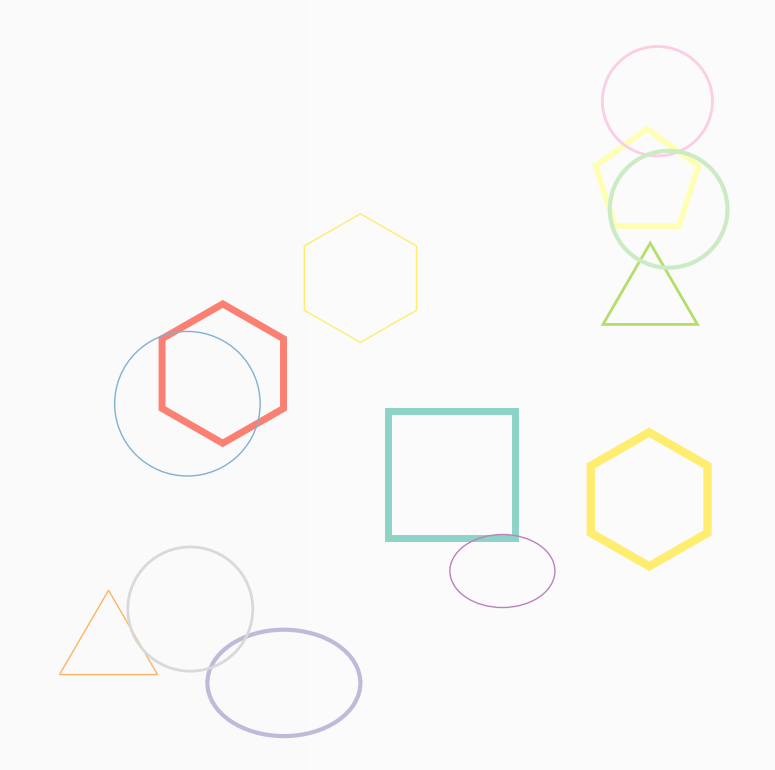[{"shape": "square", "thickness": 2.5, "radius": 0.41, "center": [0.582, 0.384]}, {"shape": "pentagon", "thickness": 2, "radius": 0.35, "center": [0.835, 0.763]}, {"shape": "oval", "thickness": 1.5, "radius": 0.49, "center": [0.366, 0.113]}, {"shape": "hexagon", "thickness": 2.5, "radius": 0.45, "center": [0.287, 0.515]}, {"shape": "circle", "thickness": 0.5, "radius": 0.47, "center": [0.242, 0.476]}, {"shape": "triangle", "thickness": 0.5, "radius": 0.36, "center": [0.14, 0.16]}, {"shape": "triangle", "thickness": 1, "radius": 0.35, "center": [0.839, 0.614]}, {"shape": "circle", "thickness": 1, "radius": 0.36, "center": [0.848, 0.869]}, {"shape": "circle", "thickness": 1, "radius": 0.4, "center": [0.246, 0.209]}, {"shape": "oval", "thickness": 0.5, "radius": 0.34, "center": [0.648, 0.258]}, {"shape": "circle", "thickness": 1.5, "radius": 0.38, "center": [0.863, 0.728]}, {"shape": "hexagon", "thickness": 0.5, "radius": 0.42, "center": [0.465, 0.639]}, {"shape": "hexagon", "thickness": 3, "radius": 0.44, "center": [0.838, 0.352]}]